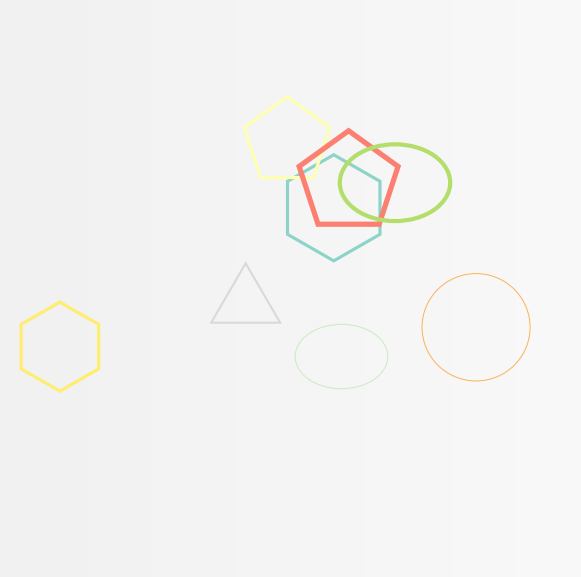[{"shape": "hexagon", "thickness": 1.5, "radius": 0.46, "center": [0.574, 0.639]}, {"shape": "pentagon", "thickness": 1.5, "radius": 0.39, "center": [0.494, 0.754]}, {"shape": "pentagon", "thickness": 2.5, "radius": 0.45, "center": [0.6, 0.683]}, {"shape": "circle", "thickness": 0.5, "radius": 0.46, "center": [0.819, 0.432]}, {"shape": "oval", "thickness": 2, "radius": 0.47, "center": [0.68, 0.683]}, {"shape": "triangle", "thickness": 1, "radius": 0.34, "center": [0.423, 0.475]}, {"shape": "oval", "thickness": 0.5, "radius": 0.4, "center": [0.588, 0.382]}, {"shape": "hexagon", "thickness": 1.5, "radius": 0.39, "center": [0.103, 0.399]}]